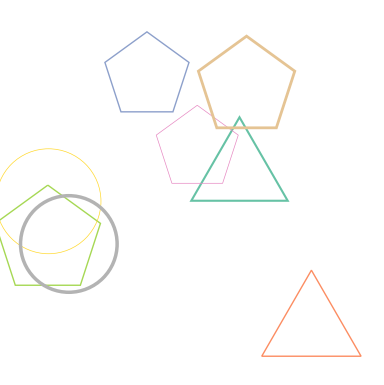[{"shape": "triangle", "thickness": 1.5, "radius": 0.72, "center": [0.622, 0.551]}, {"shape": "triangle", "thickness": 1, "radius": 0.74, "center": [0.809, 0.149]}, {"shape": "pentagon", "thickness": 1, "radius": 0.57, "center": [0.382, 0.802]}, {"shape": "pentagon", "thickness": 0.5, "radius": 0.56, "center": [0.512, 0.615]}, {"shape": "pentagon", "thickness": 1, "radius": 0.72, "center": [0.124, 0.375]}, {"shape": "circle", "thickness": 0.5, "radius": 0.68, "center": [0.126, 0.477]}, {"shape": "pentagon", "thickness": 2, "radius": 0.66, "center": [0.64, 0.774]}, {"shape": "circle", "thickness": 2.5, "radius": 0.63, "center": [0.179, 0.366]}]